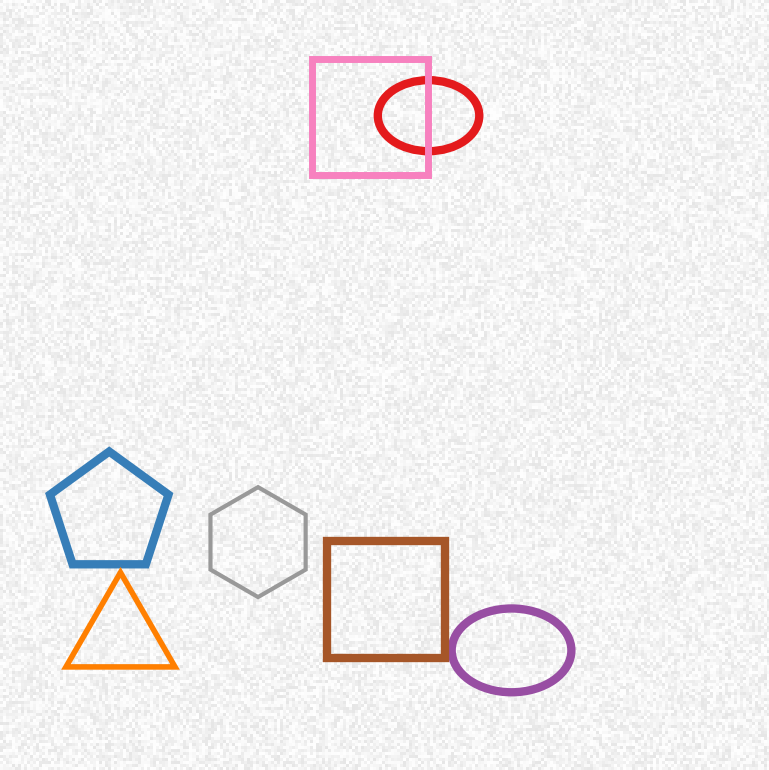[{"shape": "oval", "thickness": 3, "radius": 0.33, "center": [0.557, 0.85]}, {"shape": "pentagon", "thickness": 3, "radius": 0.4, "center": [0.142, 0.333]}, {"shape": "oval", "thickness": 3, "radius": 0.39, "center": [0.664, 0.155]}, {"shape": "triangle", "thickness": 2, "radius": 0.41, "center": [0.156, 0.175]}, {"shape": "square", "thickness": 3, "radius": 0.38, "center": [0.501, 0.221]}, {"shape": "square", "thickness": 2.5, "radius": 0.38, "center": [0.481, 0.848]}, {"shape": "hexagon", "thickness": 1.5, "radius": 0.36, "center": [0.335, 0.296]}]